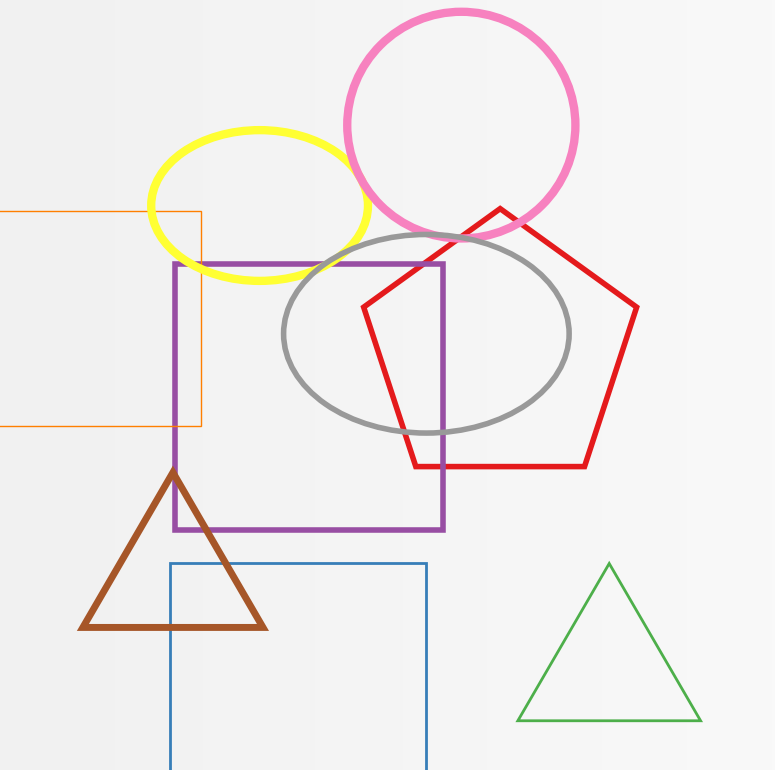[{"shape": "pentagon", "thickness": 2, "radius": 0.93, "center": [0.645, 0.544]}, {"shape": "square", "thickness": 1, "radius": 0.83, "center": [0.384, 0.103]}, {"shape": "triangle", "thickness": 1, "radius": 0.68, "center": [0.786, 0.132]}, {"shape": "square", "thickness": 2, "radius": 0.87, "center": [0.399, 0.484]}, {"shape": "square", "thickness": 0.5, "radius": 0.7, "center": [0.12, 0.586]}, {"shape": "oval", "thickness": 3, "radius": 0.7, "center": [0.335, 0.733]}, {"shape": "triangle", "thickness": 2.5, "radius": 0.67, "center": [0.223, 0.252]}, {"shape": "circle", "thickness": 3, "radius": 0.74, "center": [0.595, 0.838]}, {"shape": "oval", "thickness": 2, "radius": 0.92, "center": [0.55, 0.567]}]